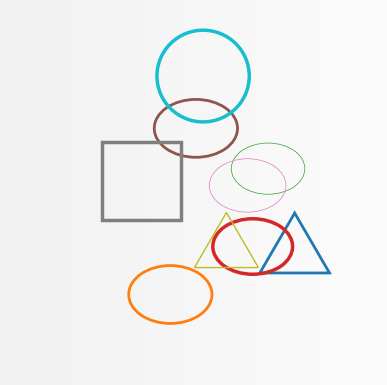[{"shape": "triangle", "thickness": 2, "radius": 0.52, "center": [0.76, 0.343]}, {"shape": "oval", "thickness": 2, "radius": 0.54, "center": [0.44, 0.235]}, {"shape": "oval", "thickness": 0.5, "radius": 0.47, "center": [0.692, 0.562]}, {"shape": "oval", "thickness": 2.5, "radius": 0.51, "center": [0.652, 0.36]}, {"shape": "oval", "thickness": 2, "radius": 0.54, "center": [0.506, 0.667]}, {"shape": "oval", "thickness": 0.5, "radius": 0.5, "center": [0.639, 0.518]}, {"shape": "square", "thickness": 2.5, "radius": 0.51, "center": [0.364, 0.53]}, {"shape": "triangle", "thickness": 1, "radius": 0.48, "center": [0.584, 0.353]}, {"shape": "circle", "thickness": 2.5, "radius": 0.6, "center": [0.524, 0.802]}]